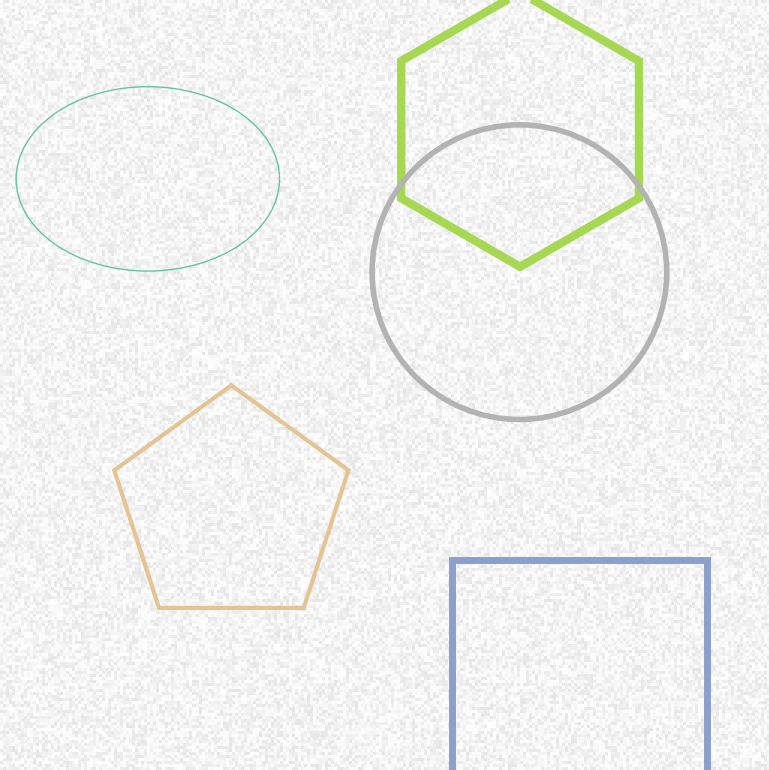[{"shape": "oval", "thickness": 0.5, "radius": 0.86, "center": [0.192, 0.768]}, {"shape": "square", "thickness": 2.5, "radius": 0.83, "center": [0.753, 0.107]}, {"shape": "hexagon", "thickness": 3, "radius": 0.89, "center": [0.675, 0.832]}, {"shape": "pentagon", "thickness": 1.5, "radius": 0.8, "center": [0.3, 0.34]}, {"shape": "circle", "thickness": 2, "radius": 0.96, "center": [0.675, 0.647]}]